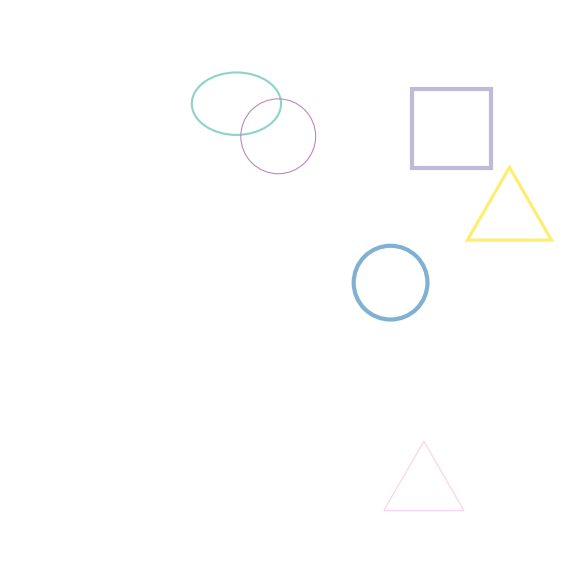[{"shape": "oval", "thickness": 1, "radius": 0.39, "center": [0.409, 0.82]}, {"shape": "square", "thickness": 2, "radius": 0.34, "center": [0.781, 0.776]}, {"shape": "circle", "thickness": 2, "radius": 0.32, "center": [0.676, 0.51]}, {"shape": "triangle", "thickness": 0.5, "radius": 0.4, "center": [0.734, 0.155]}, {"shape": "circle", "thickness": 0.5, "radius": 0.32, "center": [0.482, 0.763]}, {"shape": "triangle", "thickness": 1.5, "radius": 0.42, "center": [0.882, 0.625]}]